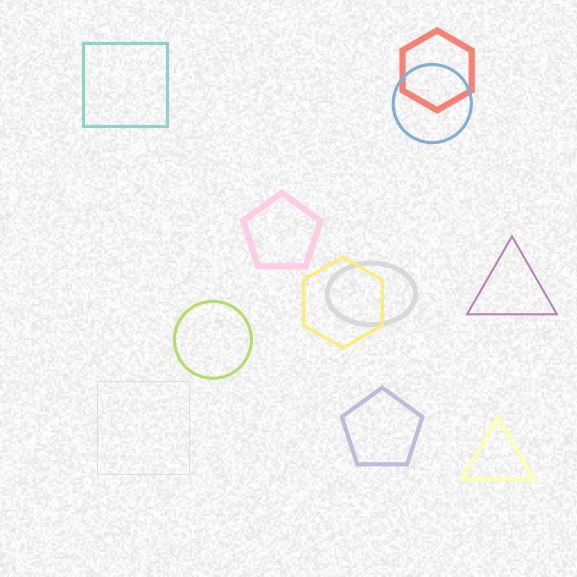[{"shape": "square", "thickness": 1.5, "radius": 0.36, "center": [0.216, 0.853]}, {"shape": "triangle", "thickness": 2, "radius": 0.36, "center": [0.863, 0.205]}, {"shape": "pentagon", "thickness": 2, "radius": 0.37, "center": [0.662, 0.255]}, {"shape": "hexagon", "thickness": 3, "radius": 0.35, "center": [0.757, 0.877]}, {"shape": "circle", "thickness": 1.5, "radius": 0.34, "center": [0.748, 0.82]}, {"shape": "circle", "thickness": 1.5, "radius": 0.33, "center": [0.369, 0.411]}, {"shape": "pentagon", "thickness": 3, "radius": 0.35, "center": [0.488, 0.595]}, {"shape": "oval", "thickness": 2.5, "radius": 0.38, "center": [0.643, 0.49]}, {"shape": "triangle", "thickness": 1, "radius": 0.45, "center": [0.887, 0.5]}, {"shape": "square", "thickness": 0.5, "radius": 0.4, "center": [0.248, 0.259]}, {"shape": "hexagon", "thickness": 1.5, "radius": 0.39, "center": [0.594, 0.475]}]